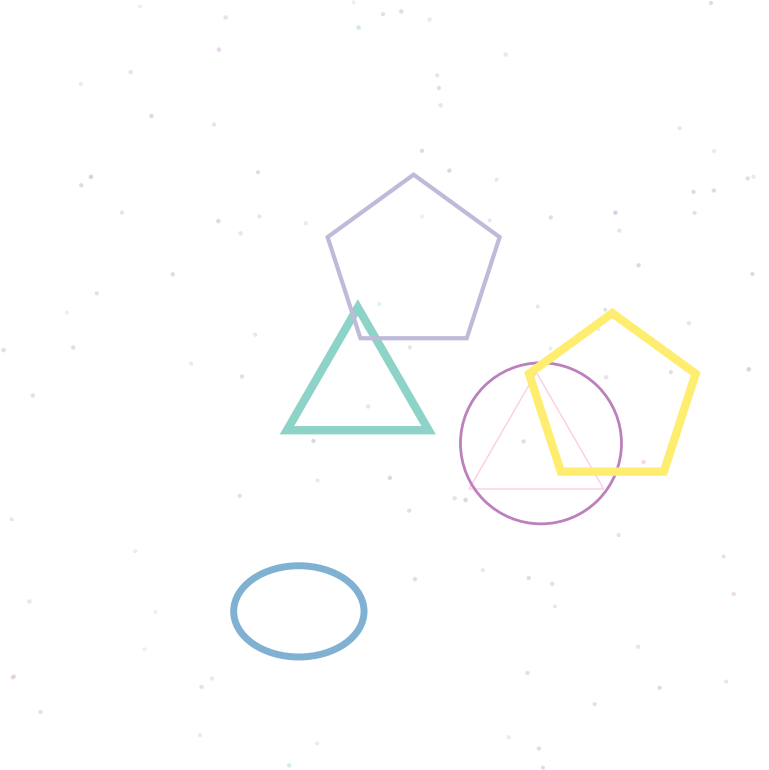[{"shape": "triangle", "thickness": 3, "radius": 0.53, "center": [0.465, 0.494]}, {"shape": "pentagon", "thickness": 1.5, "radius": 0.59, "center": [0.537, 0.656]}, {"shape": "oval", "thickness": 2.5, "radius": 0.42, "center": [0.388, 0.206]}, {"shape": "triangle", "thickness": 0.5, "radius": 0.5, "center": [0.697, 0.415]}, {"shape": "circle", "thickness": 1, "radius": 0.52, "center": [0.703, 0.424]}, {"shape": "pentagon", "thickness": 3, "radius": 0.57, "center": [0.795, 0.48]}]